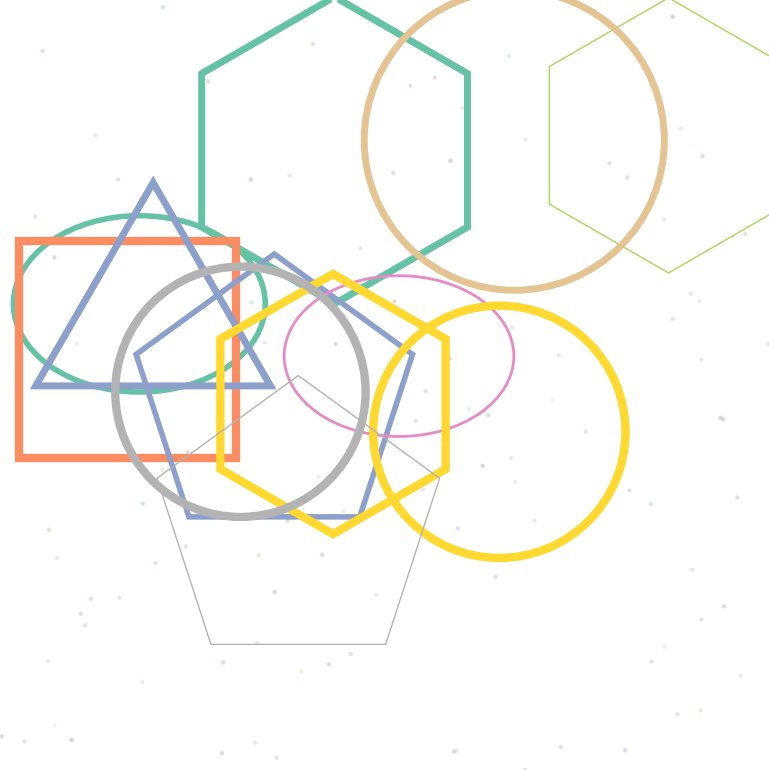[{"shape": "hexagon", "thickness": 2.5, "radius": 1.0, "center": [0.435, 0.805]}, {"shape": "oval", "thickness": 2, "radius": 0.82, "center": [0.181, 0.605]}, {"shape": "square", "thickness": 3, "radius": 0.7, "center": [0.165, 0.547]}, {"shape": "pentagon", "thickness": 2, "radius": 0.94, "center": [0.356, 0.481]}, {"shape": "triangle", "thickness": 2.5, "radius": 0.88, "center": [0.199, 0.587]}, {"shape": "oval", "thickness": 1, "radius": 0.75, "center": [0.518, 0.538]}, {"shape": "hexagon", "thickness": 0.5, "radius": 0.89, "center": [0.868, 0.824]}, {"shape": "hexagon", "thickness": 3, "radius": 0.84, "center": [0.432, 0.475]}, {"shape": "circle", "thickness": 3, "radius": 0.82, "center": [0.648, 0.439]}, {"shape": "circle", "thickness": 2.5, "radius": 0.97, "center": [0.668, 0.818]}, {"shape": "circle", "thickness": 3, "radius": 0.81, "center": [0.312, 0.491]}, {"shape": "pentagon", "thickness": 0.5, "radius": 0.97, "center": [0.387, 0.319]}]